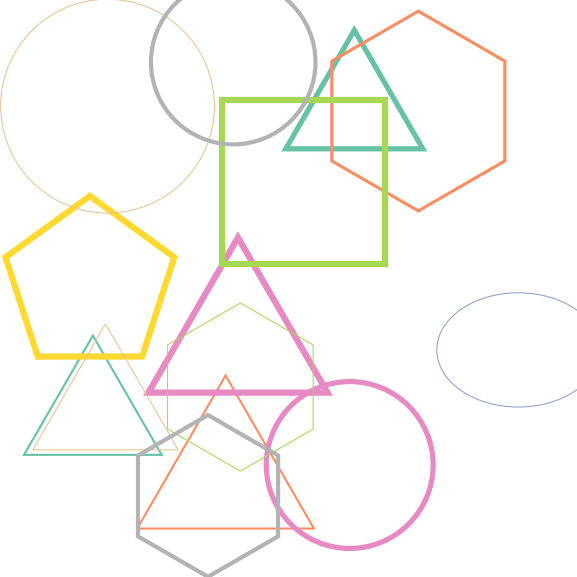[{"shape": "triangle", "thickness": 2.5, "radius": 0.69, "center": [0.614, 0.81]}, {"shape": "triangle", "thickness": 1, "radius": 0.69, "center": [0.161, 0.28]}, {"shape": "triangle", "thickness": 1, "radius": 0.88, "center": [0.391, 0.172]}, {"shape": "hexagon", "thickness": 1.5, "radius": 0.86, "center": [0.724, 0.807]}, {"shape": "oval", "thickness": 0.5, "radius": 0.71, "center": [0.898, 0.393]}, {"shape": "circle", "thickness": 2.5, "radius": 0.72, "center": [0.606, 0.194]}, {"shape": "triangle", "thickness": 3, "radius": 0.9, "center": [0.412, 0.409]}, {"shape": "hexagon", "thickness": 0.5, "radius": 0.73, "center": [0.416, 0.329]}, {"shape": "square", "thickness": 3, "radius": 0.71, "center": [0.525, 0.684]}, {"shape": "pentagon", "thickness": 3, "radius": 0.77, "center": [0.156, 0.506]}, {"shape": "circle", "thickness": 0.5, "radius": 0.93, "center": [0.186, 0.815]}, {"shape": "triangle", "thickness": 0.5, "radius": 0.73, "center": [0.183, 0.293]}, {"shape": "circle", "thickness": 2, "radius": 0.71, "center": [0.404, 0.892]}, {"shape": "hexagon", "thickness": 2, "radius": 0.7, "center": [0.36, 0.14]}]